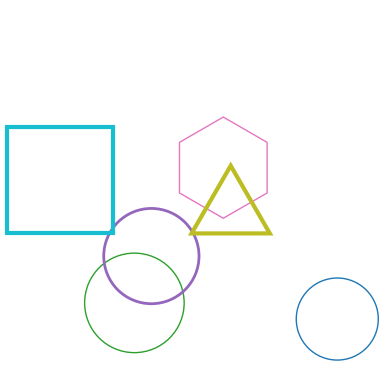[{"shape": "circle", "thickness": 1, "radius": 0.53, "center": [0.876, 0.171]}, {"shape": "circle", "thickness": 1, "radius": 0.65, "center": [0.349, 0.213]}, {"shape": "circle", "thickness": 2, "radius": 0.62, "center": [0.393, 0.335]}, {"shape": "hexagon", "thickness": 1, "radius": 0.66, "center": [0.58, 0.565]}, {"shape": "triangle", "thickness": 3, "radius": 0.59, "center": [0.599, 0.452]}, {"shape": "square", "thickness": 3, "radius": 0.69, "center": [0.156, 0.533]}]